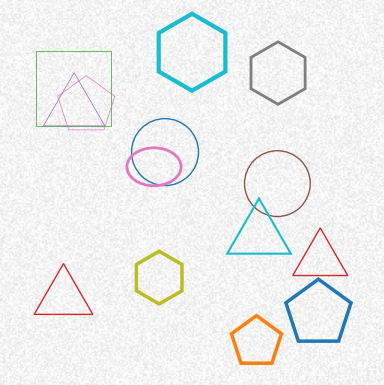[{"shape": "circle", "thickness": 1, "radius": 0.43, "center": [0.429, 0.605]}, {"shape": "pentagon", "thickness": 2.5, "radius": 0.44, "center": [0.827, 0.186]}, {"shape": "pentagon", "thickness": 2.5, "radius": 0.34, "center": [0.666, 0.112]}, {"shape": "square", "thickness": 0.5, "radius": 0.49, "center": [0.19, 0.771]}, {"shape": "triangle", "thickness": 1, "radius": 0.44, "center": [0.165, 0.227]}, {"shape": "triangle", "thickness": 1, "radius": 0.41, "center": [0.832, 0.326]}, {"shape": "triangle", "thickness": 0.5, "radius": 0.46, "center": [0.193, 0.719]}, {"shape": "circle", "thickness": 1, "radius": 0.43, "center": [0.721, 0.523]}, {"shape": "pentagon", "thickness": 0.5, "radius": 0.39, "center": [0.224, 0.726]}, {"shape": "oval", "thickness": 2, "radius": 0.35, "center": [0.4, 0.567]}, {"shape": "hexagon", "thickness": 2, "radius": 0.41, "center": [0.722, 0.81]}, {"shape": "hexagon", "thickness": 2.5, "radius": 0.34, "center": [0.413, 0.279]}, {"shape": "hexagon", "thickness": 3, "radius": 0.5, "center": [0.499, 0.864]}, {"shape": "triangle", "thickness": 1.5, "radius": 0.48, "center": [0.673, 0.389]}]